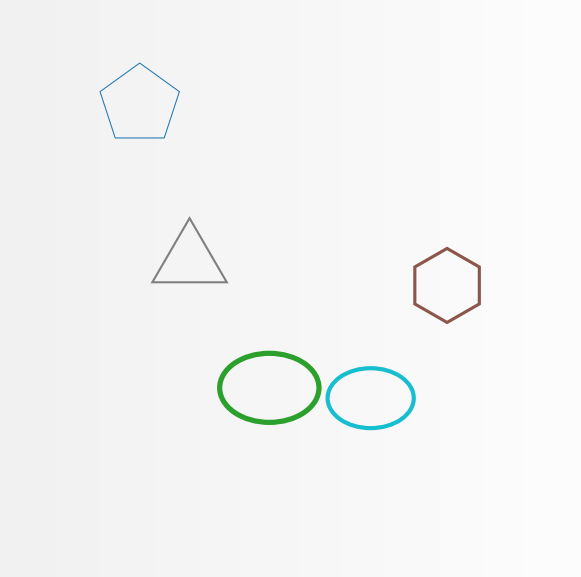[{"shape": "pentagon", "thickness": 0.5, "radius": 0.36, "center": [0.24, 0.818]}, {"shape": "oval", "thickness": 2.5, "radius": 0.43, "center": [0.463, 0.328]}, {"shape": "hexagon", "thickness": 1.5, "radius": 0.32, "center": [0.769, 0.505]}, {"shape": "triangle", "thickness": 1, "radius": 0.37, "center": [0.326, 0.547]}, {"shape": "oval", "thickness": 2, "radius": 0.37, "center": [0.638, 0.31]}]